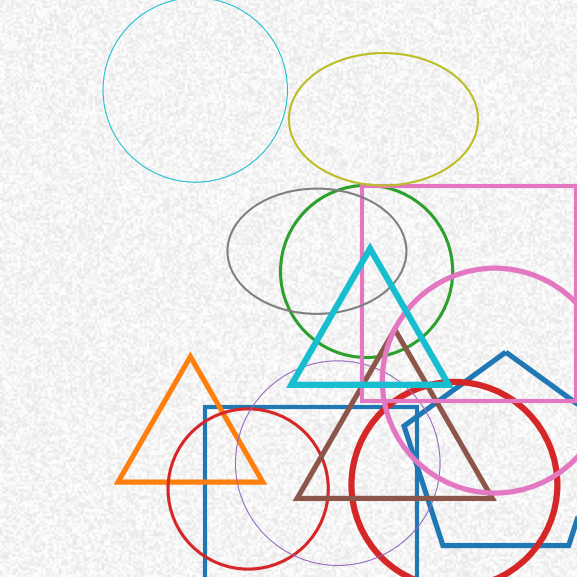[{"shape": "square", "thickness": 2, "radius": 0.92, "center": [0.539, 0.111]}, {"shape": "pentagon", "thickness": 2.5, "radius": 0.93, "center": [0.876, 0.204]}, {"shape": "triangle", "thickness": 2.5, "radius": 0.72, "center": [0.33, 0.237]}, {"shape": "circle", "thickness": 1.5, "radius": 0.75, "center": [0.635, 0.529]}, {"shape": "circle", "thickness": 1.5, "radius": 0.69, "center": [0.43, 0.152]}, {"shape": "circle", "thickness": 3, "radius": 0.89, "center": [0.787, 0.16]}, {"shape": "circle", "thickness": 0.5, "radius": 0.89, "center": [0.585, 0.197]}, {"shape": "triangle", "thickness": 2.5, "radius": 0.98, "center": [0.684, 0.234]}, {"shape": "circle", "thickness": 2.5, "radius": 0.97, "center": [0.857, 0.34]}, {"shape": "square", "thickness": 2, "radius": 0.93, "center": [0.812, 0.491]}, {"shape": "oval", "thickness": 1, "radius": 0.77, "center": [0.549, 0.564]}, {"shape": "oval", "thickness": 1, "radius": 0.82, "center": [0.664, 0.793]}, {"shape": "circle", "thickness": 0.5, "radius": 0.8, "center": [0.338, 0.843]}, {"shape": "triangle", "thickness": 3, "radius": 0.79, "center": [0.641, 0.411]}]